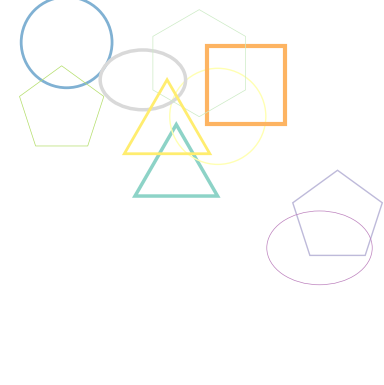[{"shape": "triangle", "thickness": 2.5, "radius": 0.62, "center": [0.458, 0.553]}, {"shape": "circle", "thickness": 1, "radius": 0.62, "center": [0.566, 0.698]}, {"shape": "pentagon", "thickness": 1, "radius": 0.61, "center": [0.877, 0.435]}, {"shape": "circle", "thickness": 2, "radius": 0.59, "center": [0.173, 0.89]}, {"shape": "square", "thickness": 3, "radius": 0.51, "center": [0.639, 0.78]}, {"shape": "pentagon", "thickness": 0.5, "radius": 0.58, "center": [0.16, 0.714]}, {"shape": "oval", "thickness": 2.5, "radius": 0.55, "center": [0.371, 0.793]}, {"shape": "oval", "thickness": 0.5, "radius": 0.68, "center": [0.83, 0.356]}, {"shape": "hexagon", "thickness": 0.5, "radius": 0.69, "center": [0.517, 0.836]}, {"shape": "triangle", "thickness": 2, "radius": 0.64, "center": [0.434, 0.665]}]